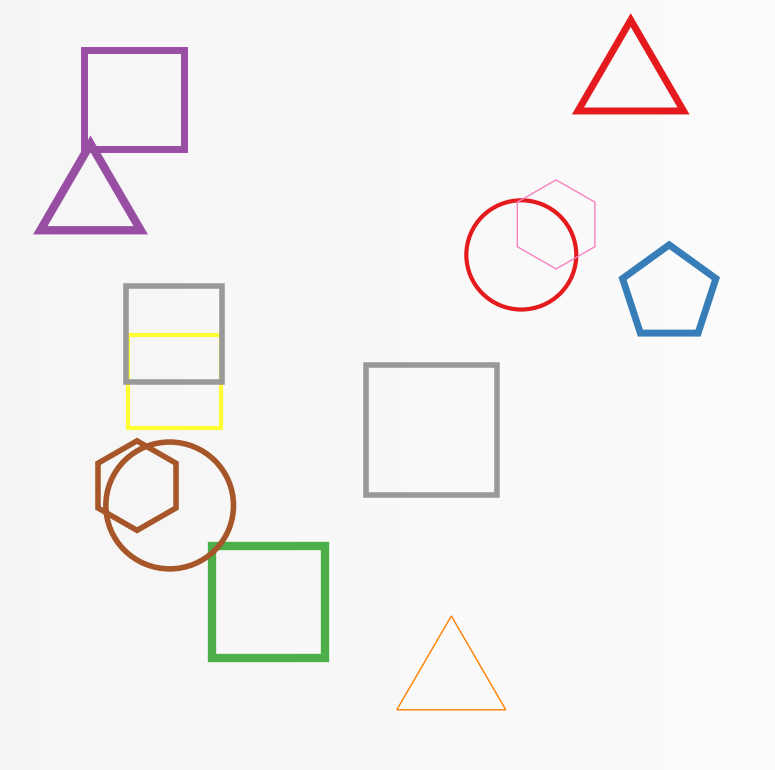[{"shape": "triangle", "thickness": 2.5, "radius": 0.39, "center": [0.814, 0.895]}, {"shape": "circle", "thickness": 1.5, "radius": 0.35, "center": [0.673, 0.669]}, {"shape": "pentagon", "thickness": 2.5, "radius": 0.32, "center": [0.864, 0.619]}, {"shape": "square", "thickness": 3, "radius": 0.37, "center": [0.346, 0.218]}, {"shape": "triangle", "thickness": 3, "radius": 0.37, "center": [0.117, 0.738]}, {"shape": "square", "thickness": 2.5, "radius": 0.32, "center": [0.173, 0.871]}, {"shape": "triangle", "thickness": 0.5, "radius": 0.41, "center": [0.582, 0.119]}, {"shape": "square", "thickness": 1.5, "radius": 0.3, "center": [0.225, 0.504]}, {"shape": "hexagon", "thickness": 2, "radius": 0.29, "center": [0.177, 0.369]}, {"shape": "circle", "thickness": 2, "radius": 0.41, "center": [0.219, 0.344]}, {"shape": "hexagon", "thickness": 0.5, "radius": 0.29, "center": [0.718, 0.709]}, {"shape": "square", "thickness": 2, "radius": 0.31, "center": [0.225, 0.566]}, {"shape": "square", "thickness": 2, "radius": 0.42, "center": [0.557, 0.441]}]